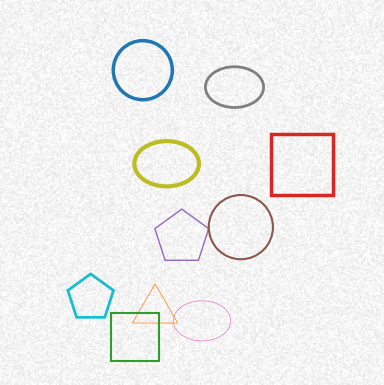[{"shape": "circle", "thickness": 2.5, "radius": 0.38, "center": [0.371, 0.818]}, {"shape": "triangle", "thickness": 0.5, "radius": 0.34, "center": [0.403, 0.195]}, {"shape": "square", "thickness": 1.5, "radius": 0.32, "center": [0.351, 0.125]}, {"shape": "square", "thickness": 2.5, "radius": 0.4, "center": [0.784, 0.573]}, {"shape": "pentagon", "thickness": 1, "radius": 0.37, "center": [0.472, 0.383]}, {"shape": "circle", "thickness": 1.5, "radius": 0.42, "center": [0.626, 0.41]}, {"shape": "oval", "thickness": 0.5, "radius": 0.37, "center": [0.525, 0.167]}, {"shape": "oval", "thickness": 2, "radius": 0.38, "center": [0.609, 0.774]}, {"shape": "oval", "thickness": 3, "radius": 0.42, "center": [0.433, 0.575]}, {"shape": "pentagon", "thickness": 2, "radius": 0.31, "center": [0.236, 0.226]}]